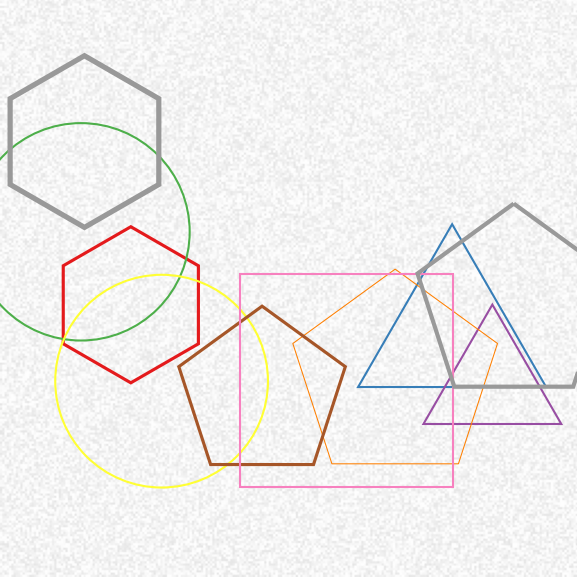[{"shape": "hexagon", "thickness": 1.5, "radius": 0.68, "center": [0.227, 0.471]}, {"shape": "triangle", "thickness": 1, "radius": 0.94, "center": [0.783, 0.423]}, {"shape": "circle", "thickness": 1, "radius": 0.94, "center": [0.14, 0.598]}, {"shape": "triangle", "thickness": 1, "radius": 0.69, "center": [0.853, 0.334]}, {"shape": "pentagon", "thickness": 0.5, "radius": 0.93, "center": [0.684, 0.347]}, {"shape": "circle", "thickness": 1, "radius": 0.92, "center": [0.28, 0.339]}, {"shape": "pentagon", "thickness": 1.5, "radius": 0.76, "center": [0.454, 0.317]}, {"shape": "square", "thickness": 1, "radius": 0.92, "center": [0.601, 0.34]}, {"shape": "pentagon", "thickness": 2, "radius": 0.88, "center": [0.89, 0.471]}, {"shape": "hexagon", "thickness": 2.5, "radius": 0.74, "center": [0.146, 0.754]}]